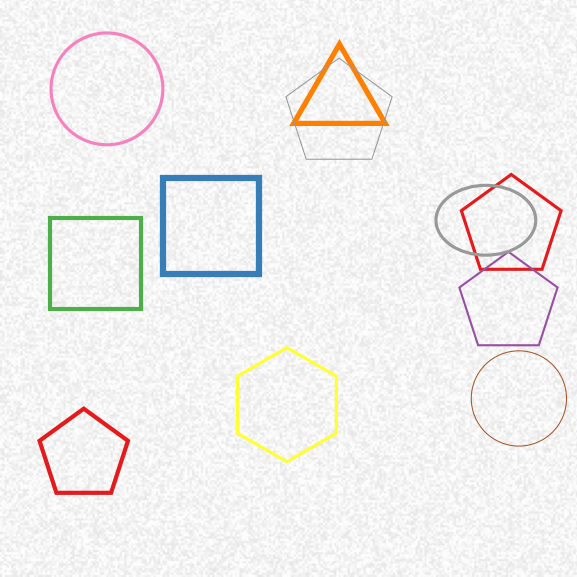[{"shape": "pentagon", "thickness": 1.5, "radius": 0.45, "center": [0.885, 0.606]}, {"shape": "pentagon", "thickness": 2, "radius": 0.4, "center": [0.145, 0.211]}, {"shape": "square", "thickness": 3, "radius": 0.42, "center": [0.366, 0.608]}, {"shape": "square", "thickness": 2, "radius": 0.39, "center": [0.165, 0.543]}, {"shape": "pentagon", "thickness": 1, "radius": 0.45, "center": [0.88, 0.474]}, {"shape": "triangle", "thickness": 2.5, "radius": 0.46, "center": [0.588, 0.831]}, {"shape": "hexagon", "thickness": 1.5, "radius": 0.49, "center": [0.497, 0.298]}, {"shape": "circle", "thickness": 0.5, "radius": 0.41, "center": [0.899, 0.309]}, {"shape": "circle", "thickness": 1.5, "radius": 0.48, "center": [0.185, 0.845]}, {"shape": "pentagon", "thickness": 0.5, "radius": 0.48, "center": [0.587, 0.802]}, {"shape": "oval", "thickness": 1.5, "radius": 0.43, "center": [0.841, 0.618]}]